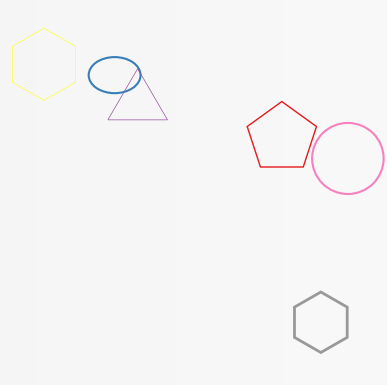[{"shape": "pentagon", "thickness": 1, "radius": 0.47, "center": [0.727, 0.642]}, {"shape": "oval", "thickness": 1.5, "radius": 0.33, "center": [0.296, 0.805]}, {"shape": "triangle", "thickness": 0.5, "radius": 0.44, "center": [0.355, 0.733]}, {"shape": "hexagon", "thickness": 0.5, "radius": 0.47, "center": [0.113, 0.833]}, {"shape": "circle", "thickness": 1.5, "radius": 0.46, "center": [0.898, 0.588]}, {"shape": "hexagon", "thickness": 2, "radius": 0.39, "center": [0.828, 0.163]}]